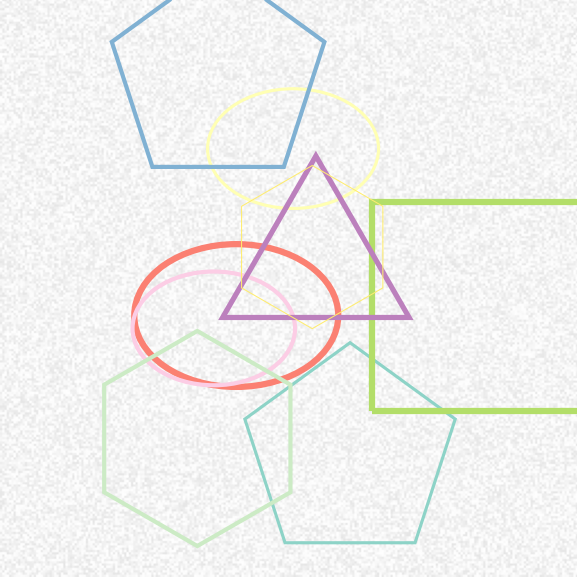[{"shape": "pentagon", "thickness": 1.5, "radius": 0.96, "center": [0.606, 0.214]}, {"shape": "oval", "thickness": 1.5, "radius": 0.74, "center": [0.508, 0.742]}, {"shape": "oval", "thickness": 3, "radius": 0.88, "center": [0.409, 0.453]}, {"shape": "pentagon", "thickness": 2, "radius": 0.97, "center": [0.378, 0.867]}, {"shape": "square", "thickness": 3, "radius": 0.91, "center": [0.825, 0.469]}, {"shape": "oval", "thickness": 2, "radius": 0.7, "center": [0.37, 0.43]}, {"shape": "triangle", "thickness": 2.5, "radius": 0.93, "center": [0.547, 0.543]}, {"shape": "hexagon", "thickness": 2, "radius": 0.93, "center": [0.342, 0.24]}, {"shape": "hexagon", "thickness": 0.5, "radius": 0.71, "center": [0.541, 0.571]}]